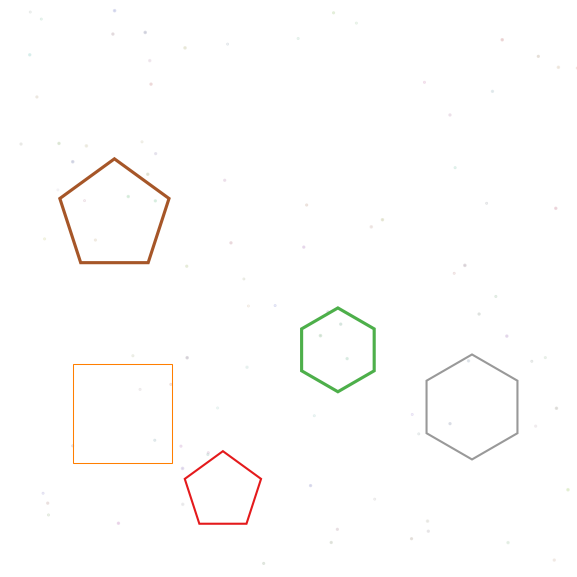[{"shape": "pentagon", "thickness": 1, "radius": 0.35, "center": [0.386, 0.148]}, {"shape": "hexagon", "thickness": 1.5, "radius": 0.36, "center": [0.585, 0.393]}, {"shape": "square", "thickness": 0.5, "radius": 0.43, "center": [0.212, 0.283]}, {"shape": "pentagon", "thickness": 1.5, "radius": 0.5, "center": [0.198, 0.625]}, {"shape": "hexagon", "thickness": 1, "radius": 0.45, "center": [0.817, 0.294]}]